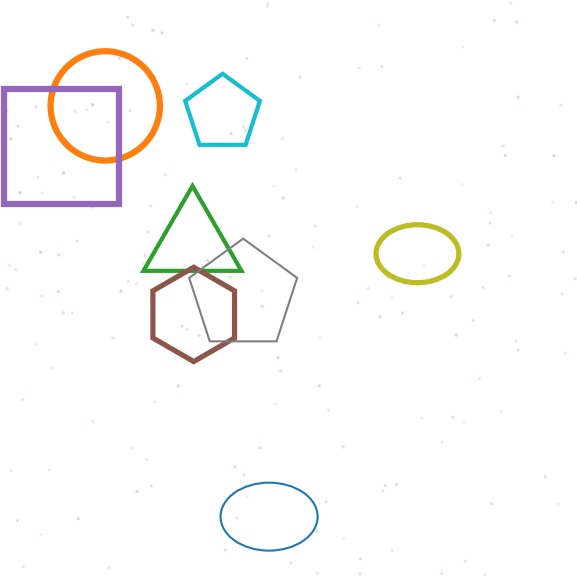[{"shape": "oval", "thickness": 1, "radius": 0.42, "center": [0.466, 0.105]}, {"shape": "circle", "thickness": 3, "radius": 0.47, "center": [0.182, 0.816]}, {"shape": "triangle", "thickness": 2, "radius": 0.49, "center": [0.333, 0.579]}, {"shape": "square", "thickness": 3, "radius": 0.5, "center": [0.107, 0.745]}, {"shape": "hexagon", "thickness": 2.5, "radius": 0.41, "center": [0.335, 0.455]}, {"shape": "pentagon", "thickness": 1, "radius": 0.49, "center": [0.421, 0.488]}, {"shape": "oval", "thickness": 2.5, "radius": 0.36, "center": [0.723, 0.56]}, {"shape": "pentagon", "thickness": 2, "radius": 0.34, "center": [0.385, 0.803]}]